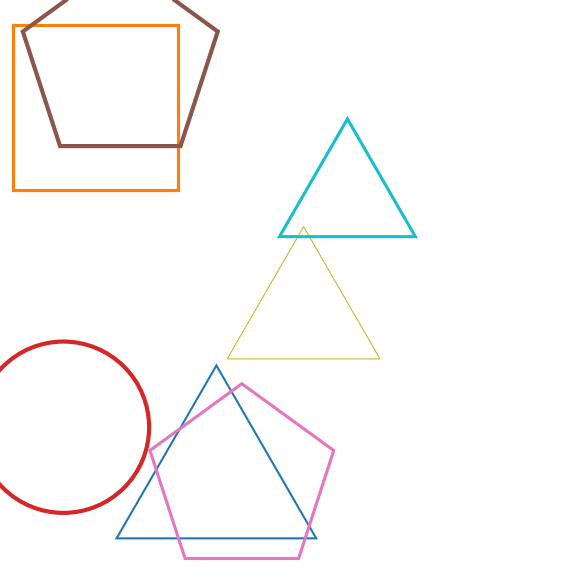[{"shape": "triangle", "thickness": 1, "radius": 1.0, "center": [0.375, 0.167]}, {"shape": "square", "thickness": 1.5, "radius": 0.71, "center": [0.165, 0.813]}, {"shape": "circle", "thickness": 2, "radius": 0.74, "center": [0.11, 0.259]}, {"shape": "pentagon", "thickness": 2, "radius": 0.89, "center": [0.208, 0.89]}, {"shape": "pentagon", "thickness": 1.5, "radius": 0.84, "center": [0.419, 0.167]}, {"shape": "triangle", "thickness": 0.5, "radius": 0.76, "center": [0.526, 0.454]}, {"shape": "triangle", "thickness": 1.5, "radius": 0.68, "center": [0.602, 0.657]}]